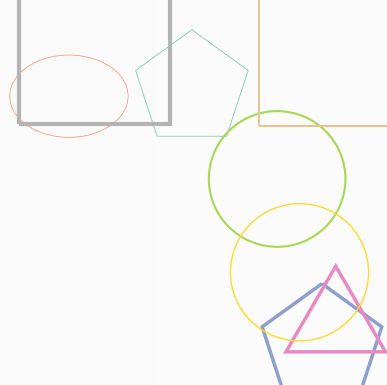[{"shape": "pentagon", "thickness": 0.5, "radius": 0.76, "center": [0.495, 0.77]}, {"shape": "oval", "thickness": 0.5, "radius": 0.76, "center": [0.178, 0.75]}, {"shape": "pentagon", "thickness": 2.5, "radius": 0.81, "center": [0.831, 0.101]}, {"shape": "triangle", "thickness": 2.5, "radius": 0.74, "center": [0.866, 0.16]}, {"shape": "circle", "thickness": 1.5, "radius": 0.88, "center": [0.715, 0.535]}, {"shape": "circle", "thickness": 1, "radius": 0.89, "center": [0.773, 0.293]}, {"shape": "square", "thickness": 1.5, "radius": 0.86, "center": [0.839, 0.845]}, {"shape": "square", "thickness": 3, "radius": 0.98, "center": [0.244, 0.875]}]